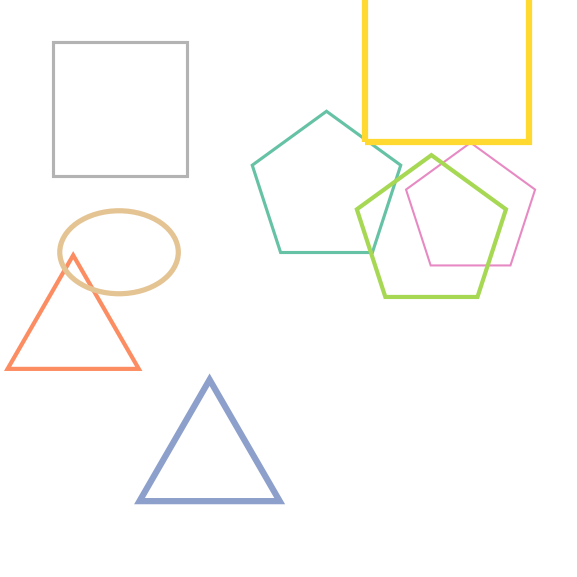[{"shape": "pentagon", "thickness": 1.5, "radius": 0.68, "center": [0.565, 0.671]}, {"shape": "triangle", "thickness": 2, "radius": 0.66, "center": [0.127, 0.426]}, {"shape": "triangle", "thickness": 3, "radius": 0.7, "center": [0.363, 0.201]}, {"shape": "pentagon", "thickness": 1, "radius": 0.59, "center": [0.815, 0.635]}, {"shape": "pentagon", "thickness": 2, "radius": 0.68, "center": [0.747, 0.595]}, {"shape": "square", "thickness": 3, "radius": 0.71, "center": [0.774, 0.894]}, {"shape": "oval", "thickness": 2.5, "radius": 0.51, "center": [0.206, 0.562]}, {"shape": "square", "thickness": 1.5, "radius": 0.58, "center": [0.208, 0.81]}]